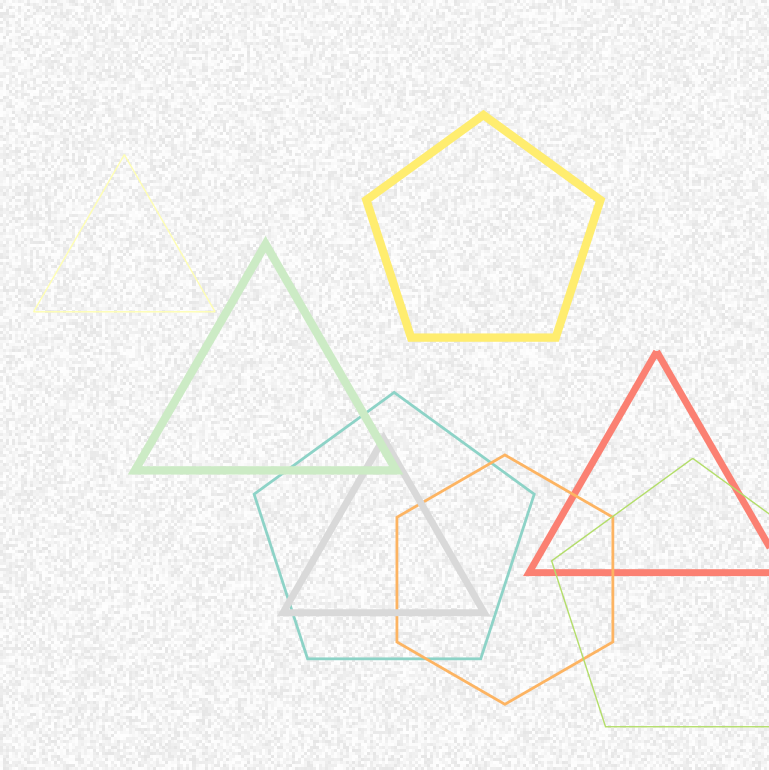[{"shape": "pentagon", "thickness": 1, "radius": 0.96, "center": [0.512, 0.299]}, {"shape": "triangle", "thickness": 0.5, "radius": 0.68, "center": [0.162, 0.663]}, {"shape": "triangle", "thickness": 2.5, "radius": 0.96, "center": [0.853, 0.352]}, {"shape": "hexagon", "thickness": 1, "radius": 0.81, "center": [0.656, 0.247]}, {"shape": "pentagon", "thickness": 0.5, "radius": 0.96, "center": [0.9, 0.212]}, {"shape": "triangle", "thickness": 2.5, "radius": 0.75, "center": [0.498, 0.28]}, {"shape": "triangle", "thickness": 3, "radius": 0.98, "center": [0.345, 0.487]}, {"shape": "pentagon", "thickness": 3, "radius": 0.8, "center": [0.628, 0.691]}]